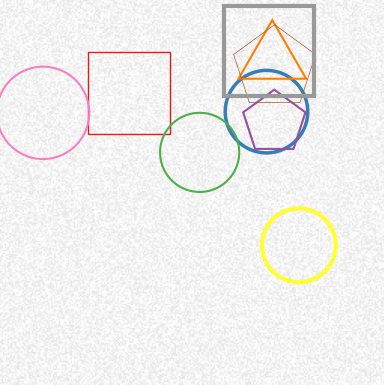[{"shape": "square", "thickness": 1, "radius": 0.54, "center": [0.335, 0.758]}, {"shape": "circle", "thickness": 2.5, "radius": 0.54, "center": [0.692, 0.71]}, {"shape": "circle", "thickness": 1.5, "radius": 0.51, "center": [0.519, 0.604]}, {"shape": "pentagon", "thickness": 1.5, "radius": 0.43, "center": [0.712, 0.682]}, {"shape": "triangle", "thickness": 1.5, "radius": 0.51, "center": [0.707, 0.846]}, {"shape": "circle", "thickness": 3, "radius": 0.48, "center": [0.776, 0.363]}, {"shape": "pentagon", "thickness": 0.5, "radius": 0.56, "center": [0.713, 0.824]}, {"shape": "circle", "thickness": 1.5, "radius": 0.6, "center": [0.112, 0.707]}, {"shape": "square", "thickness": 3, "radius": 0.58, "center": [0.699, 0.867]}]